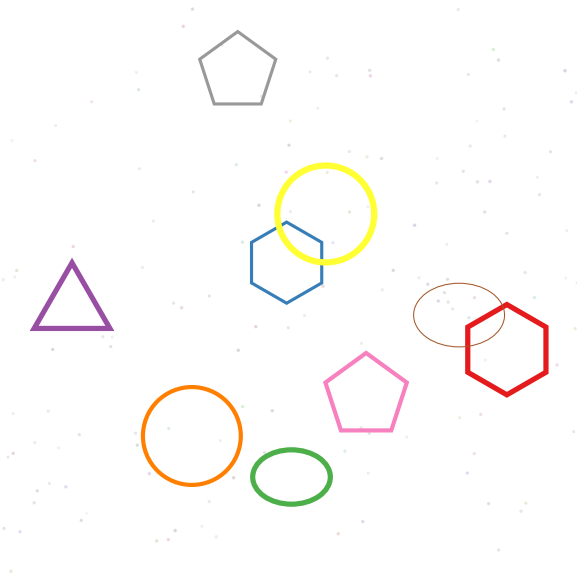[{"shape": "hexagon", "thickness": 2.5, "radius": 0.39, "center": [0.878, 0.394]}, {"shape": "hexagon", "thickness": 1.5, "radius": 0.35, "center": [0.496, 0.544]}, {"shape": "oval", "thickness": 2.5, "radius": 0.34, "center": [0.505, 0.173]}, {"shape": "triangle", "thickness": 2.5, "radius": 0.38, "center": [0.125, 0.468]}, {"shape": "circle", "thickness": 2, "radius": 0.42, "center": [0.332, 0.244]}, {"shape": "circle", "thickness": 3, "radius": 0.42, "center": [0.564, 0.629]}, {"shape": "oval", "thickness": 0.5, "radius": 0.39, "center": [0.795, 0.454]}, {"shape": "pentagon", "thickness": 2, "radius": 0.37, "center": [0.634, 0.314]}, {"shape": "pentagon", "thickness": 1.5, "radius": 0.35, "center": [0.412, 0.875]}]